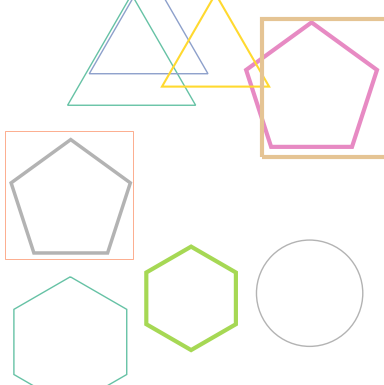[{"shape": "triangle", "thickness": 1, "radius": 0.96, "center": [0.342, 0.823]}, {"shape": "hexagon", "thickness": 1, "radius": 0.85, "center": [0.183, 0.112]}, {"shape": "square", "thickness": 0.5, "radius": 0.83, "center": [0.18, 0.493]}, {"shape": "triangle", "thickness": 1, "radius": 0.89, "center": [0.386, 0.898]}, {"shape": "pentagon", "thickness": 3, "radius": 0.89, "center": [0.809, 0.763]}, {"shape": "hexagon", "thickness": 3, "radius": 0.67, "center": [0.496, 0.225]}, {"shape": "triangle", "thickness": 1.5, "radius": 0.8, "center": [0.56, 0.855]}, {"shape": "square", "thickness": 3, "radius": 0.89, "center": [0.86, 0.772]}, {"shape": "circle", "thickness": 1, "radius": 0.69, "center": [0.804, 0.238]}, {"shape": "pentagon", "thickness": 2.5, "radius": 0.81, "center": [0.184, 0.475]}]